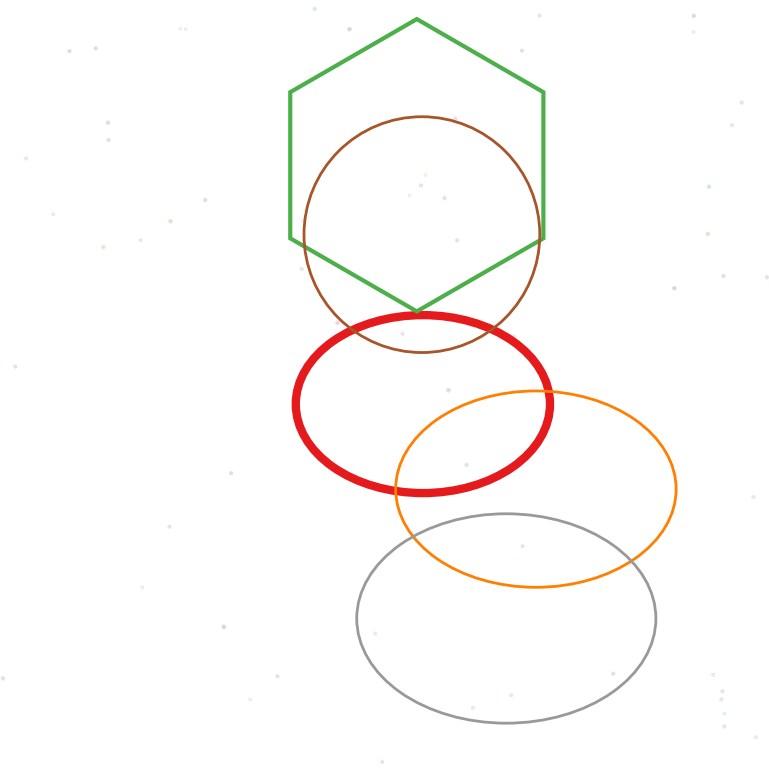[{"shape": "oval", "thickness": 3, "radius": 0.83, "center": [0.549, 0.475]}, {"shape": "hexagon", "thickness": 1.5, "radius": 0.95, "center": [0.541, 0.785]}, {"shape": "oval", "thickness": 1, "radius": 0.91, "center": [0.696, 0.365]}, {"shape": "circle", "thickness": 1, "radius": 0.77, "center": [0.548, 0.695]}, {"shape": "oval", "thickness": 1, "radius": 0.97, "center": [0.658, 0.197]}]